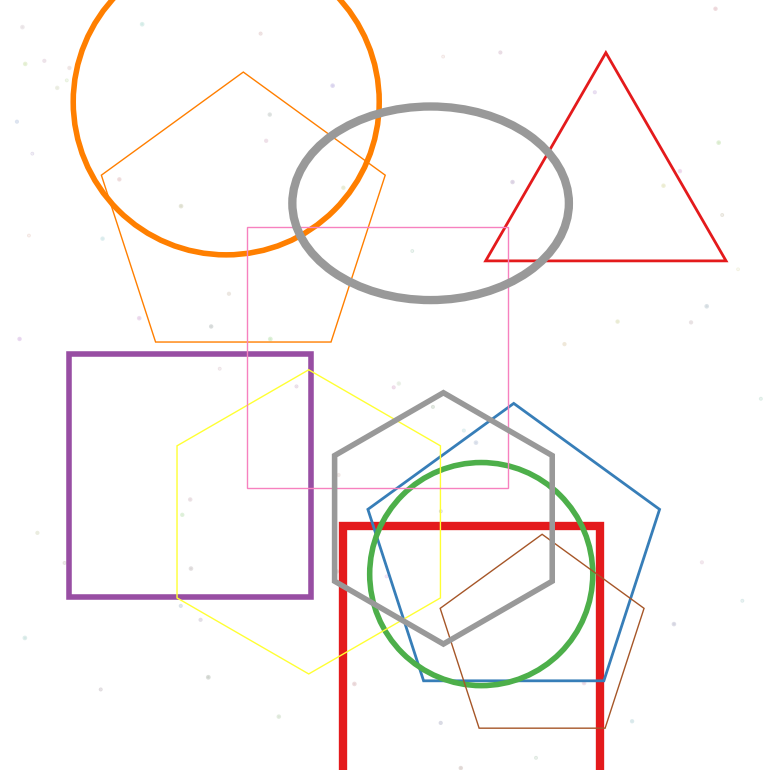[{"shape": "triangle", "thickness": 1, "radius": 0.9, "center": [0.787, 0.751]}, {"shape": "square", "thickness": 3, "radius": 0.83, "center": [0.612, 0.15]}, {"shape": "pentagon", "thickness": 1, "radius": 1.0, "center": [0.667, 0.277]}, {"shape": "circle", "thickness": 2, "radius": 0.72, "center": [0.625, 0.254]}, {"shape": "square", "thickness": 2, "radius": 0.79, "center": [0.247, 0.383]}, {"shape": "circle", "thickness": 2, "radius": 0.99, "center": [0.294, 0.868]}, {"shape": "pentagon", "thickness": 0.5, "radius": 0.97, "center": [0.316, 0.713]}, {"shape": "hexagon", "thickness": 0.5, "radius": 0.99, "center": [0.401, 0.322]}, {"shape": "pentagon", "thickness": 0.5, "radius": 0.7, "center": [0.704, 0.167]}, {"shape": "square", "thickness": 0.5, "radius": 0.85, "center": [0.491, 0.536]}, {"shape": "hexagon", "thickness": 2, "radius": 0.82, "center": [0.576, 0.327]}, {"shape": "oval", "thickness": 3, "radius": 0.9, "center": [0.559, 0.736]}]